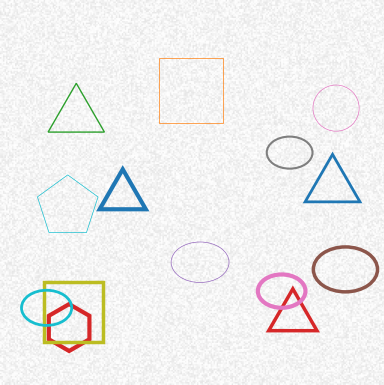[{"shape": "triangle", "thickness": 3, "radius": 0.35, "center": [0.319, 0.491]}, {"shape": "triangle", "thickness": 2, "radius": 0.41, "center": [0.864, 0.517]}, {"shape": "square", "thickness": 0.5, "radius": 0.42, "center": [0.496, 0.766]}, {"shape": "triangle", "thickness": 1, "radius": 0.42, "center": [0.198, 0.699]}, {"shape": "triangle", "thickness": 2.5, "radius": 0.36, "center": [0.761, 0.177]}, {"shape": "hexagon", "thickness": 3, "radius": 0.3, "center": [0.18, 0.149]}, {"shape": "oval", "thickness": 0.5, "radius": 0.38, "center": [0.52, 0.319]}, {"shape": "oval", "thickness": 2.5, "radius": 0.42, "center": [0.897, 0.3]}, {"shape": "oval", "thickness": 3, "radius": 0.31, "center": [0.732, 0.244]}, {"shape": "circle", "thickness": 0.5, "radius": 0.3, "center": [0.873, 0.719]}, {"shape": "oval", "thickness": 1.5, "radius": 0.3, "center": [0.752, 0.604]}, {"shape": "square", "thickness": 2.5, "radius": 0.39, "center": [0.191, 0.19]}, {"shape": "pentagon", "thickness": 0.5, "radius": 0.41, "center": [0.176, 0.463]}, {"shape": "oval", "thickness": 2, "radius": 0.33, "center": [0.121, 0.2]}]